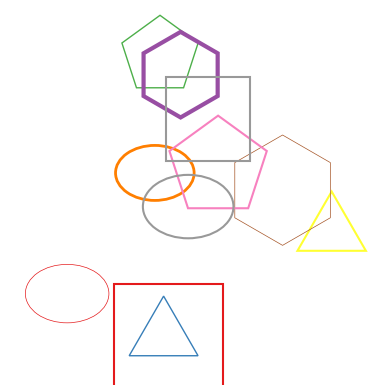[{"shape": "oval", "thickness": 0.5, "radius": 0.54, "center": [0.174, 0.237]}, {"shape": "square", "thickness": 1.5, "radius": 0.7, "center": [0.438, 0.123]}, {"shape": "triangle", "thickness": 1, "radius": 0.52, "center": [0.425, 0.128]}, {"shape": "pentagon", "thickness": 1, "radius": 0.52, "center": [0.416, 0.856]}, {"shape": "hexagon", "thickness": 3, "radius": 0.56, "center": [0.469, 0.806]}, {"shape": "oval", "thickness": 2, "radius": 0.51, "center": [0.402, 0.551]}, {"shape": "triangle", "thickness": 1.5, "radius": 0.51, "center": [0.861, 0.4]}, {"shape": "hexagon", "thickness": 0.5, "radius": 0.72, "center": [0.734, 0.506]}, {"shape": "pentagon", "thickness": 1.5, "radius": 0.66, "center": [0.567, 0.567]}, {"shape": "oval", "thickness": 1.5, "radius": 0.59, "center": [0.489, 0.463]}, {"shape": "square", "thickness": 1.5, "radius": 0.55, "center": [0.54, 0.69]}]